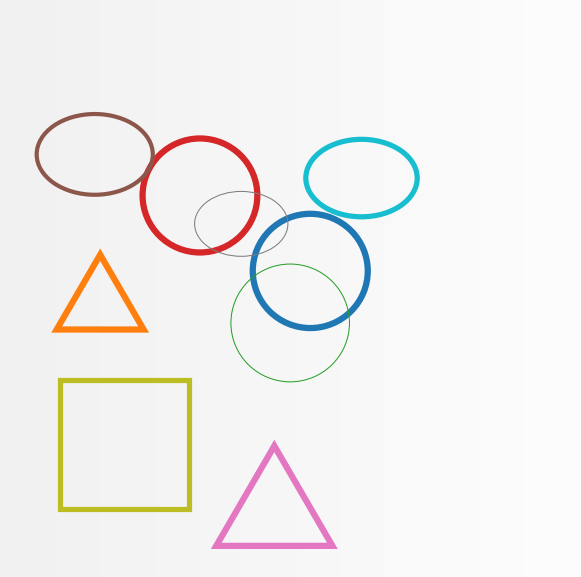[{"shape": "circle", "thickness": 3, "radius": 0.49, "center": [0.534, 0.53]}, {"shape": "triangle", "thickness": 3, "radius": 0.43, "center": [0.172, 0.472]}, {"shape": "circle", "thickness": 0.5, "radius": 0.51, "center": [0.499, 0.44]}, {"shape": "circle", "thickness": 3, "radius": 0.49, "center": [0.344, 0.661]}, {"shape": "oval", "thickness": 2, "radius": 0.5, "center": [0.163, 0.732]}, {"shape": "triangle", "thickness": 3, "radius": 0.58, "center": [0.472, 0.112]}, {"shape": "oval", "thickness": 0.5, "radius": 0.4, "center": [0.415, 0.611]}, {"shape": "square", "thickness": 2.5, "radius": 0.56, "center": [0.214, 0.23]}, {"shape": "oval", "thickness": 2.5, "radius": 0.48, "center": [0.622, 0.691]}]